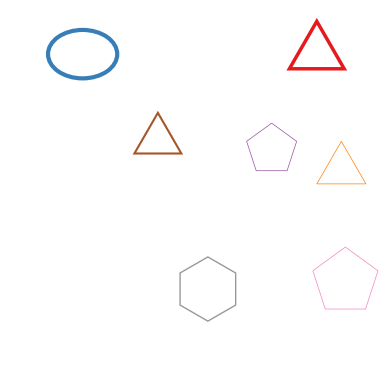[{"shape": "triangle", "thickness": 2.5, "radius": 0.41, "center": [0.823, 0.862]}, {"shape": "oval", "thickness": 3, "radius": 0.45, "center": [0.215, 0.859]}, {"shape": "pentagon", "thickness": 0.5, "radius": 0.34, "center": [0.706, 0.612]}, {"shape": "triangle", "thickness": 0.5, "radius": 0.37, "center": [0.887, 0.559]}, {"shape": "triangle", "thickness": 1.5, "radius": 0.35, "center": [0.41, 0.636]}, {"shape": "pentagon", "thickness": 0.5, "radius": 0.44, "center": [0.897, 0.269]}, {"shape": "hexagon", "thickness": 1, "radius": 0.42, "center": [0.54, 0.249]}]